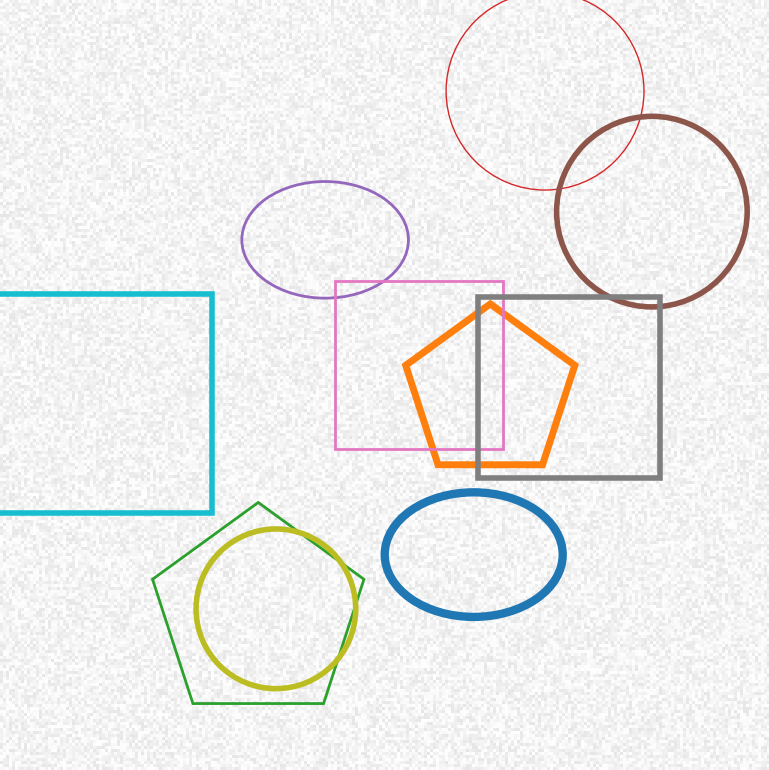[{"shape": "oval", "thickness": 3, "radius": 0.58, "center": [0.615, 0.28]}, {"shape": "pentagon", "thickness": 2.5, "radius": 0.58, "center": [0.637, 0.49]}, {"shape": "pentagon", "thickness": 1, "radius": 0.72, "center": [0.335, 0.203]}, {"shape": "circle", "thickness": 0.5, "radius": 0.64, "center": [0.708, 0.882]}, {"shape": "oval", "thickness": 1, "radius": 0.54, "center": [0.422, 0.689]}, {"shape": "circle", "thickness": 2, "radius": 0.62, "center": [0.847, 0.725]}, {"shape": "square", "thickness": 1, "radius": 0.55, "center": [0.545, 0.526]}, {"shape": "square", "thickness": 2, "radius": 0.59, "center": [0.739, 0.496]}, {"shape": "circle", "thickness": 2, "radius": 0.52, "center": [0.358, 0.209]}, {"shape": "square", "thickness": 2, "radius": 0.71, "center": [0.133, 0.476]}]